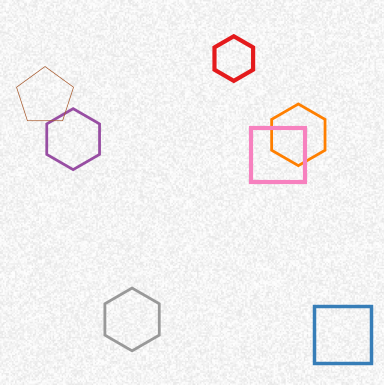[{"shape": "hexagon", "thickness": 3, "radius": 0.29, "center": [0.607, 0.848]}, {"shape": "square", "thickness": 2.5, "radius": 0.37, "center": [0.888, 0.13]}, {"shape": "hexagon", "thickness": 2, "radius": 0.4, "center": [0.19, 0.639]}, {"shape": "hexagon", "thickness": 2, "radius": 0.4, "center": [0.775, 0.65]}, {"shape": "pentagon", "thickness": 0.5, "radius": 0.39, "center": [0.117, 0.749]}, {"shape": "square", "thickness": 3, "radius": 0.35, "center": [0.721, 0.597]}, {"shape": "hexagon", "thickness": 2, "radius": 0.41, "center": [0.343, 0.17]}]